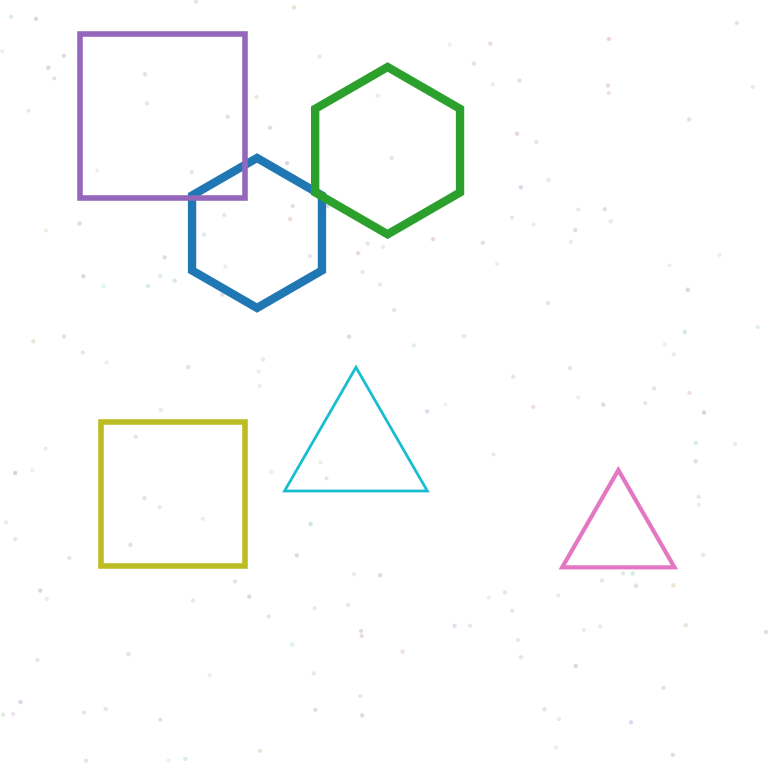[{"shape": "hexagon", "thickness": 3, "radius": 0.49, "center": [0.334, 0.697]}, {"shape": "hexagon", "thickness": 3, "radius": 0.54, "center": [0.503, 0.804]}, {"shape": "square", "thickness": 2, "radius": 0.53, "center": [0.211, 0.849]}, {"shape": "triangle", "thickness": 1.5, "radius": 0.42, "center": [0.803, 0.305]}, {"shape": "square", "thickness": 2, "radius": 0.47, "center": [0.224, 0.358]}, {"shape": "triangle", "thickness": 1, "radius": 0.54, "center": [0.462, 0.416]}]